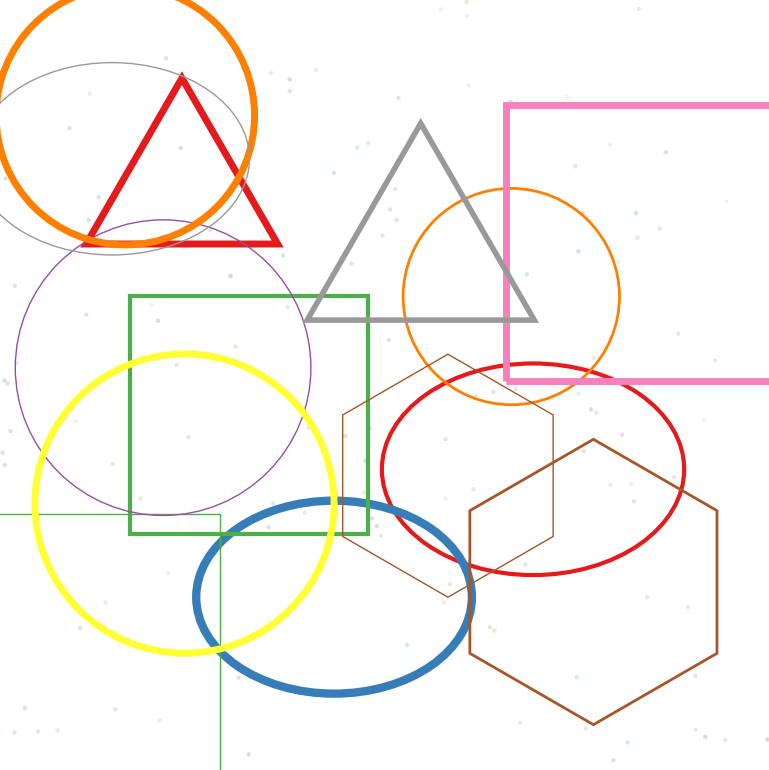[{"shape": "oval", "thickness": 1.5, "radius": 0.98, "center": [0.692, 0.391]}, {"shape": "triangle", "thickness": 2.5, "radius": 0.72, "center": [0.236, 0.755]}, {"shape": "oval", "thickness": 3, "radius": 0.9, "center": [0.434, 0.224]}, {"shape": "square", "thickness": 0.5, "radius": 0.87, "center": [0.112, 0.158]}, {"shape": "square", "thickness": 1.5, "radius": 0.77, "center": [0.323, 0.46]}, {"shape": "circle", "thickness": 0.5, "radius": 0.96, "center": [0.212, 0.523]}, {"shape": "circle", "thickness": 1, "radius": 0.7, "center": [0.664, 0.615]}, {"shape": "circle", "thickness": 2.5, "radius": 0.84, "center": [0.163, 0.85]}, {"shape": "circle", "thickness": 2.5, "radius": 0.97, "center": [0.24, 0.346]}, {"shape": "hexagon", "thickness": 1, "radius": 0.93, "center": [0.771, 0.244]}, {"shape": "hexagon", "thickness": 0.5, "radius": 0.79, "center": [0.582, 0.382]}, {"shape": "square", "thickness": 2.5, "radius": 0.9, "center": [0.836, 0.685]}, {"shape": "triangle", "thickness": 2, "radius": 0.85, "center": [0.546, 0.669]}, {"shape": "oval", "thickness": 0.5, "radius": 0.89, "center": [0.146, 0.794]}]